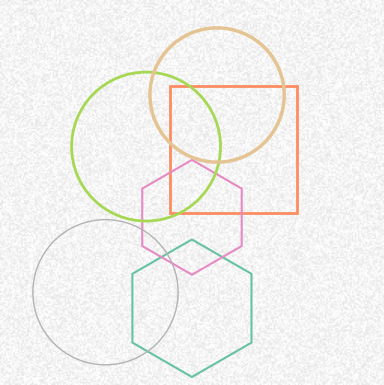[{"shape": "hexagon", "thickness": 1.5, "radius": 0.89, "center": [0.499, 0.199]}, {"shape": "square", "thickness": 2, "radius": 0.82, "center": [0.607, 0.611]}, {"shape": "hexagon", "thickness": 1.5, "radius": 0.75, "center": [0.499, 0.436]}, {"shape": "circle", "thickness": 2, "radius": 0.97, "center": [0.379, 0.619]}, {"shape": "circle", "thickness": 2.5, "radius": 0.87, "center": [0.564, 0.753]}, {"shape": "circle", "thickness": 1, "radius": 0.94, "center": [0.274, 0.241]}]